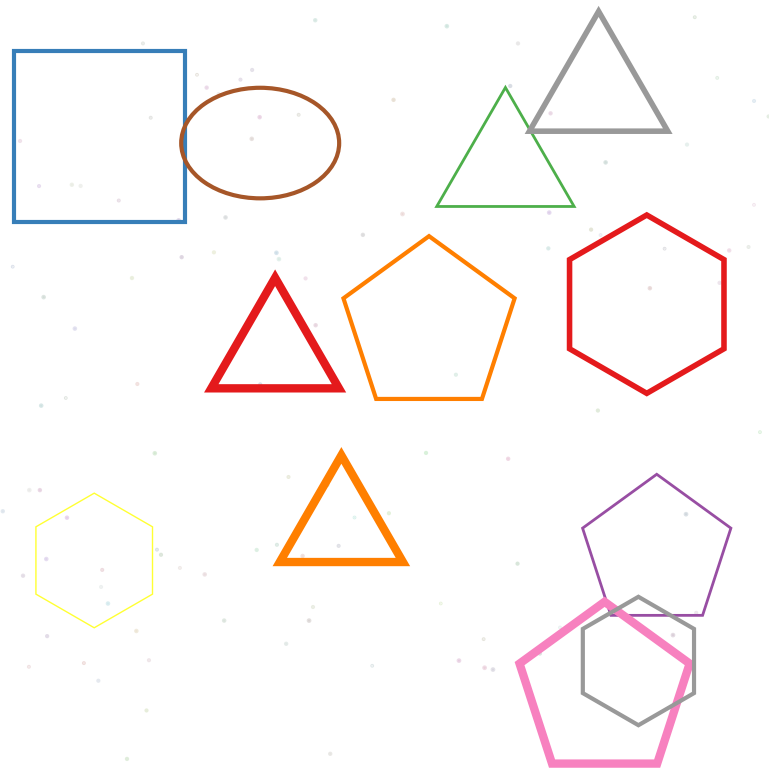[{"shape": "triangle", "thickness": 3, "radius": 0.48, "center": [0.357, 0.544]}, {"shape": "hexagon", "thickness": 2, "radius": 0.58, "center": [0.84, 0.605]}, {"shape": "square", "thickness": 1.5, "radius": 0.55, "center": [0.13, 0.823]}, {"shape": "triangle", "thickness": 1, "radius": 0.52, "center": [0.656, 0.783]}, {"shape": "pentagon", "thickness": 1, "radius": 0.51, "center": [0.853, 0.283]}, {"shape": "triangle", "thickness": 3, "radius": 0.46, "center": [0.443, 0.316]}, {"shape": "pentagon", "thickness": 1.5, "radius": 0.58, "center": [0.557, 0.576]}, {"shape": "hexagon", "thickness": 0.5, "radius": 0.44, "center": [0.122, 0.272]}, {"shape": "oval", "thickness": 1.5, "radius": 0.51, "center": [0.338, 0.814]}, {"shape": "pentagon", "thickness": 3, "radius": 0.58, "center": [0.785, 0.102]}, {"shape": "hexagon", "thickness": 1.5, "radius": 0.42, "center": [0.829, 0.142]}, {"shape": "triangle", "thickness": 2, "radius": 0.52, "center": [0.777, 0.881]}]